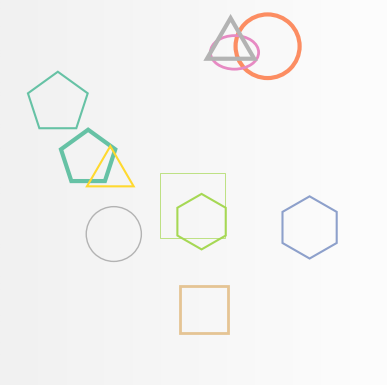[{"shape": "pentagon", "thickness": 3, "radius": 0.37, "center": [0.227, 0.589]}, {"shape": "pentagon", "thickness": 1.5, "radius": 0.41, "center": [0.149, 0.733]}, {"shape": "circle", "thickness": 3, "radius": 0.41, "center": [0.691, 0.88]}, {"shape": "hexagon", "thickness": 1.5, "radius": 0.4, "center": [0.799, 0.409]}, {"shape": "oval", "thickness": 2, "radius": 0.31, "center": [0.605, 0.864]}, {"shape": "hexagon", "thickness": 1.5, "radius": 0.36, "center": [0.52, 0.424]}, {"shape": "square", "thickness": 0.5, "radius": 0.42, "center": [0.496, 0.466]}, {"shape": "triangle", "thickness": 1.5, "radius": 0.35, "center": [0.285, 0.551]}, {"shape": "square", "thickness": 2, "radius": 0.31, "center": [0.527, 0.196]}, {"shape": "triangle", "thickness": 3, "radius": 0.35, "center": [0.595, 0.883]}, {"shape": "circle", "thickness": 1, "radius": 0.36, "center": [0.294, 0.392]}]